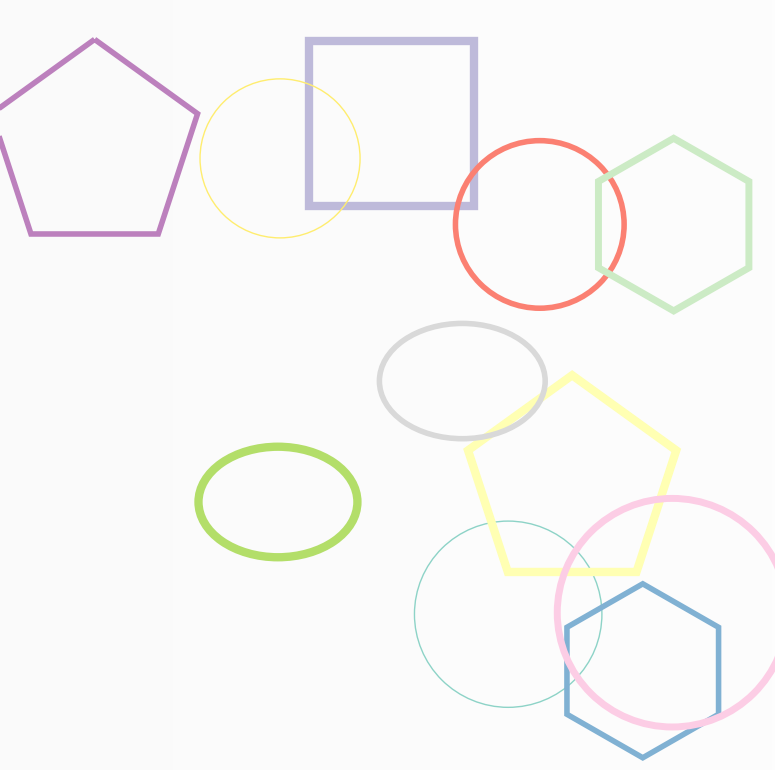[{"shape": "circle", "thickness": 0.5, "radius": 0.6, "center": [0.656, 0.202]}, {"shape": "pentagon", "thickness": 3, "radius": 0.71, "center": [0.738, 0.371]}, {"shape": "square", "thickness": 3, "radius": 0.53, "center": [0.505, 0.84]}, {"shape": "circle", "thickness": 2, "radius": 0.54, "center": [0.696, 0.709]}, {"shape": "hexagon", "thickness": 2, "radius": 0.56, "center": [0.829, 0.129]}, {"shape": "oval", "thickness": 3, "radius": 0.51, "center": [0.359, 0.348]}, {"shape": "circle", "thickness": 2.5, "radius": 0.74, "center": [0.867, 0.204]}, {"shape": "oval", "thickness": 2, "radius": 0.53, "center": [0.597, 0.505]}, {"shape": "pentagon", "thickness": 2, "radius": 0.7, "center": [0.122, 0.809]}, {"shape": "hexagon", "thickness": 2.5, "radius": 0.56, "center": [0.869, 0.708]}, {"shape": "circle", "thickness": 0.5, "radius": 0.52, "center": [0.361, 0.794]}]